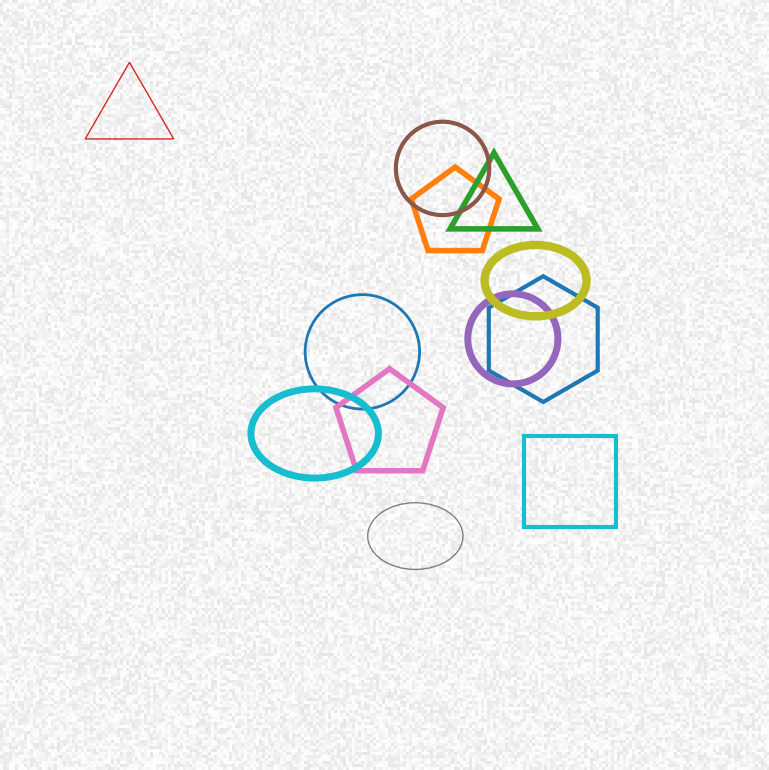[{"shape": "circle", "thickness": 1, "radius": 0.37, "center": [0.471, 0.543]}, {"shape": "hexagon", "thickness": 1.5, "radius": 0.41, "center": [0.706, 0.56]}, {"shape": "pentagon", "thickness": 2, "radius": 0.3, "center": [0.591, 0.723]}, {"shape": "triangle", "thickness": 2, "radius": 0.33, "center": [0.641, 0.736]}, {"shape": "triangle", "thickness": 0.5, "radius": 0.33, "center": [0.168, 0.853]}, {"shape": "circle", "thickness": 2.5, "radius": 0.29, "center": [0.666, 0.56]}, {"shape": "circle", "thickness": 1.5, "radius": 0.3, "center": [0.575, 0.781]}, {"shape": "pentagon", "thickness": 2, "radius": 0.37, "center": [0.506, 0.448]}, {"shape": "oval", "thickness": 0.5, "radius": 0.31, "center": [0.539, 0.304]}, {"shape": "oval", "thickness": 3, "radius": 0.33, "center": [0.696, 0.636]}, {"shape": "square", "thickness": 1.5, "radius": 0.3, "center": [0.74, 0.375]}, {"shape": "oval", "thickness": 2.5, "radius": 0.41, "center": [0.409, 0.437]}]